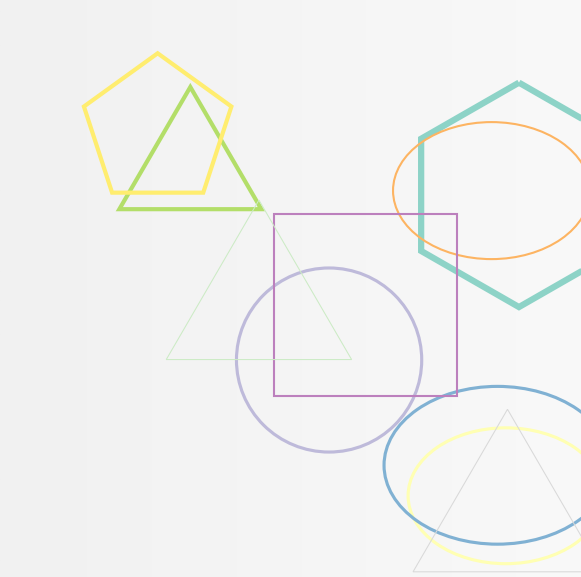[{"shape": "hexagon", "thickness": 3, "radius": 0.97, "center": [0.893, 0.662]}, {"shape": "oval", "thickness": 1.5, "radius": 0.84, "center": [0.87, 0.141]}, {"shape": "circle", "thickness": 1.5, "radius": 0.8, "center": [0.566, 0.376]}, {"shape": "oval", "thickness": 1.5, "radius": 0.98, "center": [0.856, 0.193]}, {"shape": "oval", "thickness": 1, "radius": 0.85, "center": [0.846, 0.669]}, {"shape": "triangle", "thickness": 2, "radius": 0.71, "center": [0.327, 0.707]}, {"shape": "triangle", "thickness": 0.5, "radius": 0.94, "center": [0.873, 0.103]}, {"shape": "square", "thickness": 1, "radius": 0.79, "center": [0.628, 0.471]}, {"shape": "triangle", "thickness": 0.5, "radius": 0.92, "center": [0.445, 0.469]}, {"shape": "pentagon", "thickness": 2, "radius": 0.67, "center": [0.271, 0.773]}]